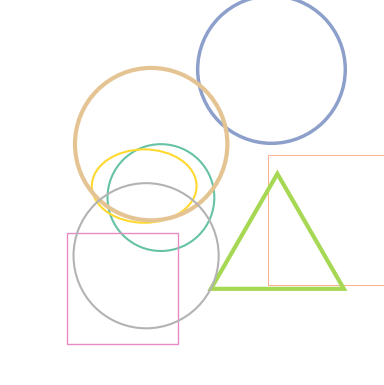[{"shape": "circle", "thickness": 1.5, "radius": 0.69, "center": [0.418, 0.487]}, {"shape": "square", "thickness": 0.5, "radius": 0.84, "center": [0.866, 0.429]}, {"shape": "circle", "thickness": 2.5, "radius": 0.96, "center": [0.705, 0.819]}, {"shape": "square", "thickness": 1, "radius": 0.72, "center": [0.319, 0.251]}, {"shape": "triangle", "thickness": 3, "radius": 1.0, "center": [0.72, 0.349]}, {"shape": "oval", "thickness": 1.5, "radius": 0.68, "center": [0.375, 0.517]}, {"shape": "circle", "thickness": 3, "radius": 0.99, "center": [0.393, 0.626]}, {"shape": "circle", "thickness": 1.5, "radius": 0.94, "center": [0.379, 0.336]}]